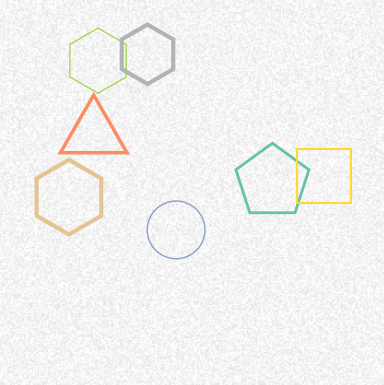[{"shape": "pentagon", "thickness": 2, "radius": 0.5, "center": [0.708, 0.528]}, {"shape": "triangle", "thickness": 2.5, "radius": 0.5, "center": [0.243, 0.653]}, {"shape": "circle", "thickness": 1, "radius": 0.37, "center": [0.457, 0.403]}, {"shape": "hexagon", "thickness": 1, "radius": 0.42, "center": [0.255, 0.842]}, {"shape": "square", "thickness": 1.5, "radius": 0.35, "center": [0.842, 0.543]}, {"shape": "hexagon", "thickness": 3, "radius": 0.48, "center": [0.179, 0.488]}, {"shape": "hexagon", "thickness": 3, "radius": 0.39, "center": [0.383, 0.859]}]